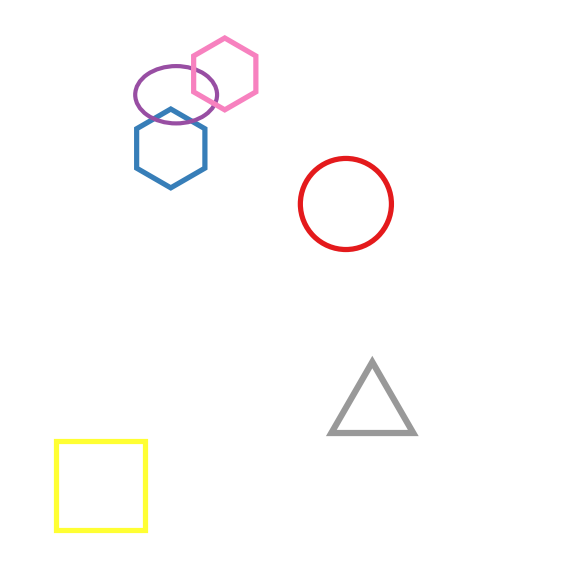[{"shape": "circle", "thickness": 2.5, "radius": 0.39, "center": [0.599, 0.646]}, {"shape": "hexagon", "thickness": 2.5, "radius": 0.34, "center": [0.296, 0.742]}, {"shape": "oval", "thickness": 2, "radius": 0.35, "center": [0.305, 0.835]}, {"shape": "square", "thickness": 2.5, "radius": 0.39, "center": [0.174, 0.158]}, {"shape": "hexagon", "thickness": 2.5, "radius": 0.31, "center": [0.389, 0.871]}, {"shape": "triangle", "thickness": 3, "radius": 0.41, "center": [0.645, 0.29]}]